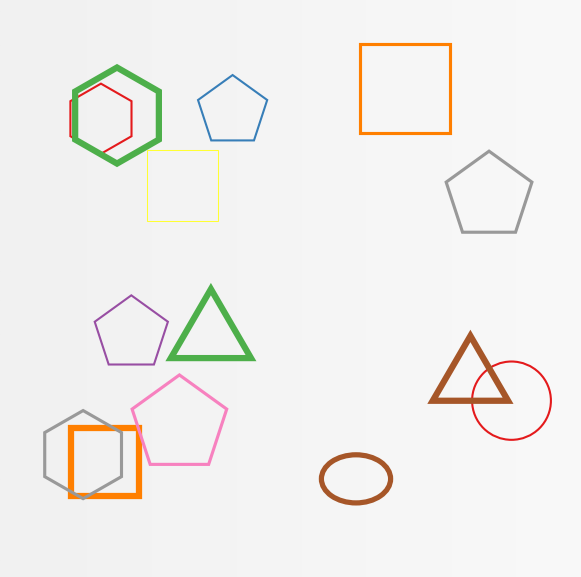[{"shape": "circle", "thickness": 1, "radius": 0.34, "center": [0.88, 0.305]}, {"shape": "hexagon", "thickness": 1, "radius": 0.3, "center": [0.174, 0.794]}, {"shape": "pentagon", "thickness": 1, "radius": 0.31, "center": [0.4, 0.807]}, {"shape": "triangle", "thickness": 3, "radius": 0.4, "center": [0.363, 0.419]}, {"shape": "hexagon", "thickness": 3, "radius": 0.42, "center": [0.201, 0.799]}, {"shape": "pentagon", "thickness": 1, "radius": 0.33, "center": [0.226, 0.422]}, {"shape": "square", "thickness": 3, "radius": 0.29, "center": [0.181, 0.199]}, {"shape": "square", "thickness": 1.5, "radius": 0.39, "center": [0.697, 0.845]}, {"shape": "square", "thickness": 0.5, "radius": 0.31, "center": [0.314, 0.678]}, {"shape": "triangle", "thickness": 3, "radius": 0.37, "center": [0.809, 0.343]}, {"shape": "oval", "thickness": 2.5, "radius": 0.3, "center": [0.612, 0.17]}, {"shape": "pentagon", "thickness": 1.5, "radius": 0.43, "center": [0.309, 0.264]}, {"shape": "pentagon", "thickness": 1.5, "radius": 0.39, "center": [0.841, 0.66]}, {"shape": "hexagon", "thickness": 1.5, "radius": 0.38, "center": [0.143, 0.212]}]